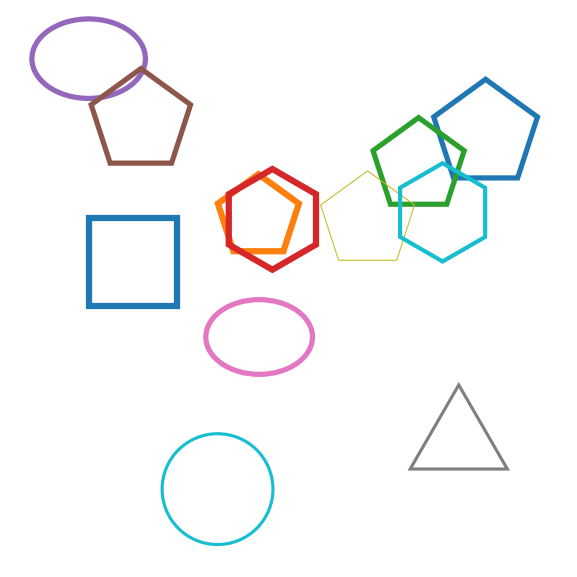[{"shape": "pentagon", "thickness": 2.5, "radius": 0.47, "center": [0.841, 0.767]}, {"shape": "square", "thickness": 3, "radius": 0.38, "center": [0.231, 0.546]}, {"shape": "pentagon", "thickness": 3, "radius": 0.37, "center": [0.447, 0.624]}, {"shape": "pentagon", "thickness": 2.5, "radius": 0.41, "center": [0.725, 0.713]}, {"shape": "hexagon", "thickness": 3, "radius": 0.44, "center": [0.472, 0.619]}, {"shape": "oval", "thickness": 2.5, "radius": 0.49, "center": [0.154, 0.898]}, {"shape": "pentagon", "thickness": 2.5, "radius": 0.45, "center": [0.244, 0.79]}, {"shape": "oval", "thickness": 2.5, "radius": 0.46, "center": [0.449, 0.416]}, {"shape": "triangle", "thickness": 1.5, "radius": 0.49, "center": [0.794, 0.236]}, {"shape": "pentagon", "thickness": 0.5, "radius": 0.43, "center": [0.637, 0.618]}, {"shape": "circle", "thickness": 1.5, "radius": 0.48, "center": [0.377, 0.152]}, {"shape": "hexagon", "thickness": 2, "radius": 0.43, "center": [0.766, 0.631]}]